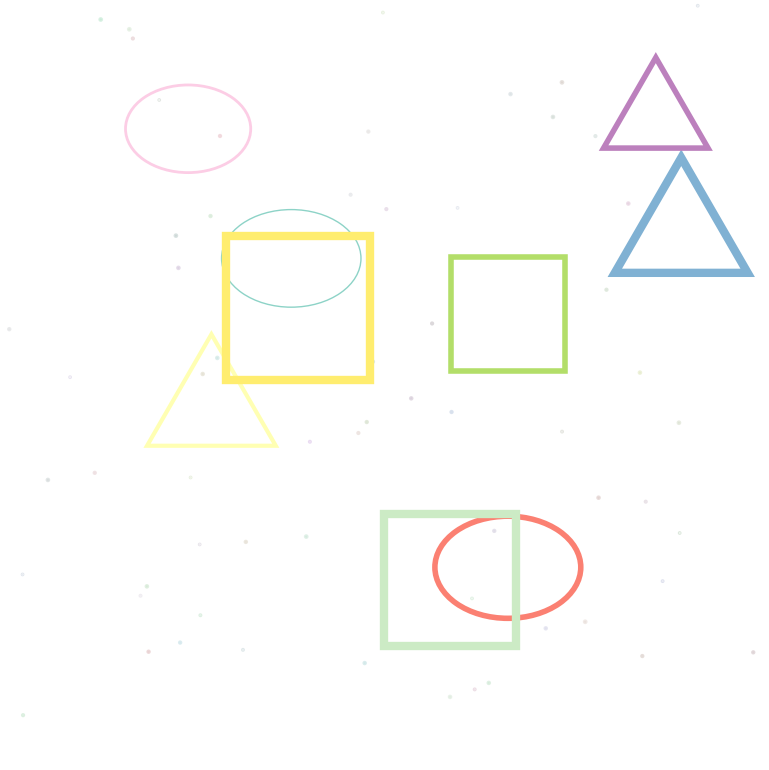[{"shape": "oval", "thickness": 0.5, "radius": 0.45, "center": [0.378, 0.664]}, {"shape": "triangle", "thickness": 1.5, "radius": 0.48, "center": [0.275, 0.469]}, {"shape": "oval", "thickness": 2, "radius": 0.47, "center": [0.66, 0.263]}, {"shape": "triangle", "thickness": 3, "radius": 0.5, "center": [0.885, 0.695]}, {"shape": "square", "thickness": 2, "radius": 0.37, "center": [0.66, 0.592]}, {"shape": "oval", "thickness": 1, "radius": 0.41, "center": [0.244, 0.833]}, {"shape": "triangle", "thickness": 2, "radius": 0.39, "center": [0.852, 0.847]}, {"shape": "square", "thickness": 3, "radius": 0.43, "center": [0.584, 0.247]}, {"shape": "square", "thickness": 3, "radius": 0.47, "center": [0.387, 0.6]}]